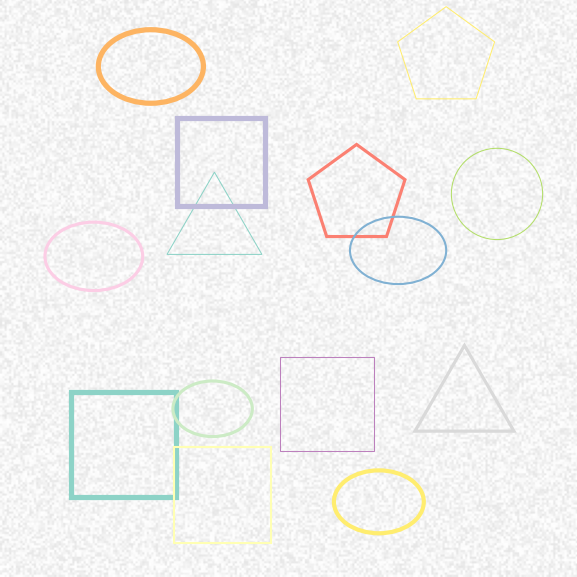[{"shape": "triangle", "thickness": 0.5, "radius": 0.47, "center": [0.371, 0.606]}, {"shape": "square", "thickness": 2.5, "radius": 0.45, "center": [0.214, 0.229]}, {"shape": "square", "thickness": 1, "radius": 0.42, "center": [0.385, 0.142]}, {"shape": "square", "thickness": 2.5, "radius": 0.38, "center": [0.383, 0.719]}, {"shape": "pentagon", "thickness": 1.5, "radius": 0.44, "center": [0.617, 0.661]}, {"shape": "oval", "thickness": 1, "radius": 0.42, "center": [0.689, 0.566]}, {"shape": "oval", "thickness": 2.5, "radius": 0.45, "center": [0.261, 0.884]}, {"shape": "circle", "thickness": 0.5, "radius": 0.4, "center": [0.861, 0.663]}, {"shape": "oval", "thickness": 1.5, "radius": 0.42, "center": [0.162, 0.555]}, {"shape": "triangle", "thickness": 1.5, "radius": 0.49, "center": [0.804, 0.302]}, {"shape": "square", "thickness": 0.5, "radius": 0.41, "center": [0.566, 0.3]}, {"shape": "oval", "thickness": 1.5, "radius": 0.34, "center": [0.368, 0.291]}, {"shape": "pentagon", "thickness": 0.5, "radius": 0.44, "center": [0.773, 0.899]}, {"shape": "oval", "thickness": 2, "radius": 0.39, "center": [0.656, 0.13]}]